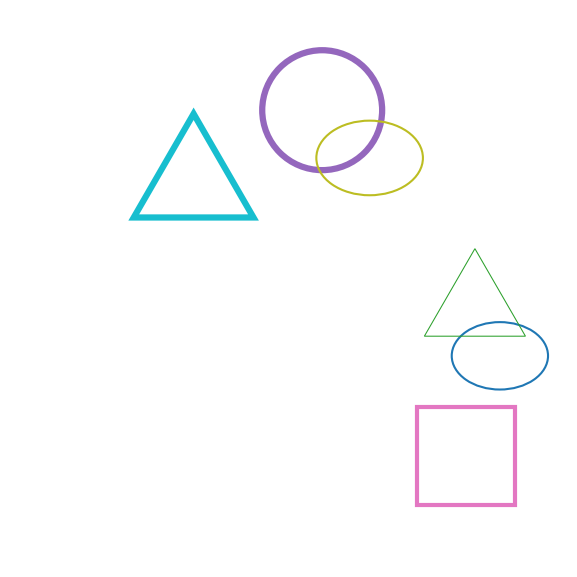[{"shape": "oval", "thickness": 1, "radius": 0.42, "center": [0.866, 0.383]}, {"shape": "triangle", "thickness": 0.5, "radius": 0.51, "center": [0.822, 0.468]}, {"shape": "circle", "thickness": 3, "radius": 0.52, "center": [0.558, 0.808]}, {"shape": "square", "thickness": 2, "radius": 0.42, "center": [0.807, 0.21]}, {"shape": "oval", "thickness": 1, "radius": 0.46, "center": [0.64, 0.726]}, {"shape": "triangle", "thickness": 3, "radius": 0.6, "center": [0.335, 0.682]}]